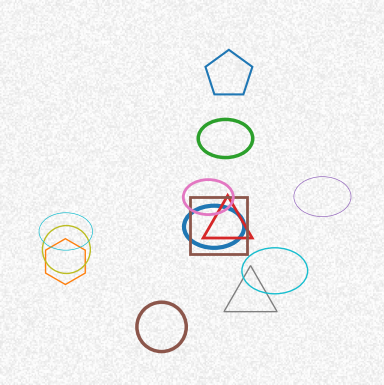[{"shape": "oval", "thickness": 3, "radius": 0.39, "center": [0.556, 0.411]}, {"shape": "pentagon", "thickness": 1.5, "radius": 0.32, "center": [0.595, 0.807]}, {"shape": "hexagon", "thickness": 1, "radius": 0.3, "center": [0.17, 0.321]}, {"shape": "oval", "thickness": 2.5, "radius": 0.35, "center": [0.586, 0.64]}, {"shape": "triangle", "thickness": 2, "radius": 0.37, "center": [0.591, 0.419]}, {"shape": "oval", "thickness": 0.5, "radius": 0.37, "center": [0.838, 0.489]}, {"shape": "circle", "thickness": 2.5, "radius": 0.32, "center": [0.42, 0.151]}, {"shape": "square", "thickness": 2, "radius": 0.37, "center": [0.568, 0.414]}, {"shape": "oval", "thickness": 2, "radius": 0.32, "center": [0.541, 0.488]}, {"shape": "triangle", "thickness": 1, "radius": 0.4, "center": [0.651, 0.23]}, {"shape": "circle", "thickness": 1, "radius": 0.31, "center": [0.172, 0.352]}, {"shape": "oval", "thickness": 0.5, "radius": 0.35, "center": [0.171, 0.399]}, {"shape": "oval", "thickness": 1, "radius": 0.43, "center": [0.714, 0.297]}]